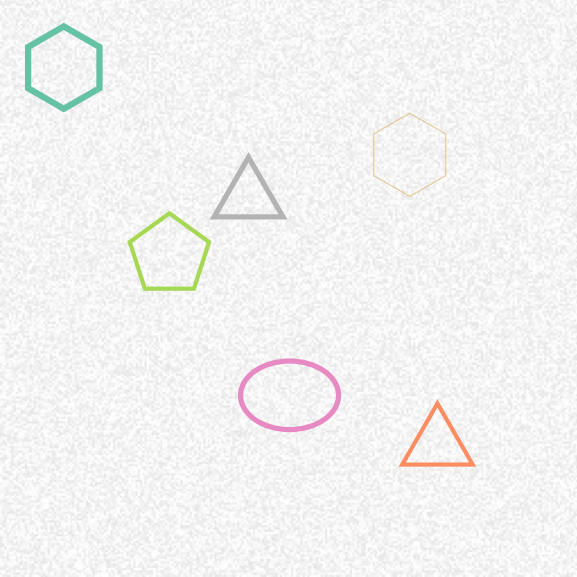[{"shape": "hexagon", "thickness": 3, "radius": 0.36, "center": [0.11, 0.882]}, {"shape": "triangle", "thickness": 2, "radius": 0.35, "center": [0.757, 0.23]}, {"shape": "oval", "thickness": 2.5, "radius": 0.42, "center": [0.501, 0.315]}, {"shape": "pentagon", "thickness": 2, "radius": 0.36, "center": [0.293, 0.558]}, {"shape": "hexagon", "thickness": 0.5, "radius": 0.36, "center": [0.709, 0.731]}, {"shape": "triangle", "thickness": 2.5, "radius": 0.34, "center": [0.43, 0.658]}]